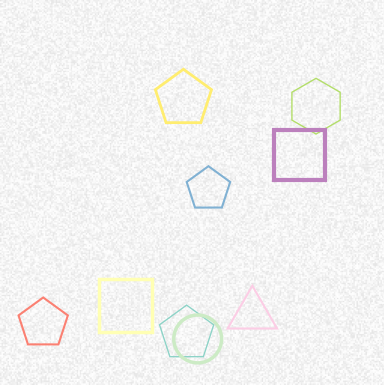[{"shape": "pentagon", "thickness": 1, "radius": 0.37, "center": [0.485, 0.133]}, {"shape": "square", "thickness": 2.5, "radius": 0.34, "center": [0.326, 0.207]}, {"shape": "pentagon", "thickness": 1.5, "radius": 0.34, "center": [0.112, 0.16]}, {"shape": "pentagon", "thickness": 1.5, "radius": 0.3, "center": [0.541, 0.509]}, {"shape": "hexagon", "thickness": 1, "radius": 0.36, "center": [0.821, 0.724]}, {"shape": "triangle", "thickness": 1.5, "radius": 0.37, "center": [0.655, 0.184]}, {"shape": "square", "thickness": 3, "radius": 0.33, "center": [0.778, 0.597]}, {"shape": "circle", "thickness": 2.5, "radius": 0.31, "center": [0.514, 0.12]}, {"shape": "pentagon", "thickness": 2, "radius": 0.38, "center": [0.476, 0.743]}]